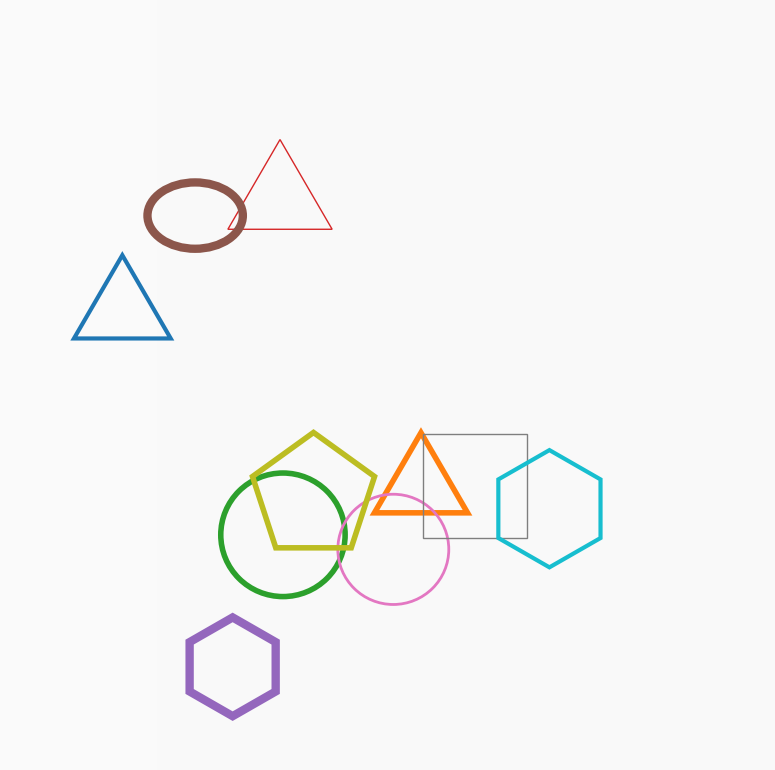[{"shape": "triangle", "thickness": 1.5, "radius": 0.36, "center": [0.158, 0.596]}, {"shape": "triangle", "thickness": 2, "radius": 0.35, "center": [0.543, 0.369]}, {"shape": "circle", "thickness": 2, "radius": 0.4, "center": [0.365, 0.305]}, {"shape": "triangle", "thickness": 0.5, "radius": 0.39, "center": [0.361, 0.741]}, {"shape": "hexagon", "thickness": 3, "radius": 0.32, "center": [0.3, 0.134]}, {"shape": "oval", "thickness": 3, "radius": 0.31, "center": [0.252, 0.72]}, {"shape": "circle", "thickness": 1, "radius": 0.36, "center": [0.507, 0.287]}, {"shape": "square", "thickness": 0.5, "radius": 0.34, "center": [0.613, 0.368]}, {"shape": "pentagon", "thickness": 2, "radius": 0.41, "center": [0.405, 0.356]}, {"shape": "hexagon", "thickness": 1.5, "radius": 0.38, "center": [0.709, 0.339]}]